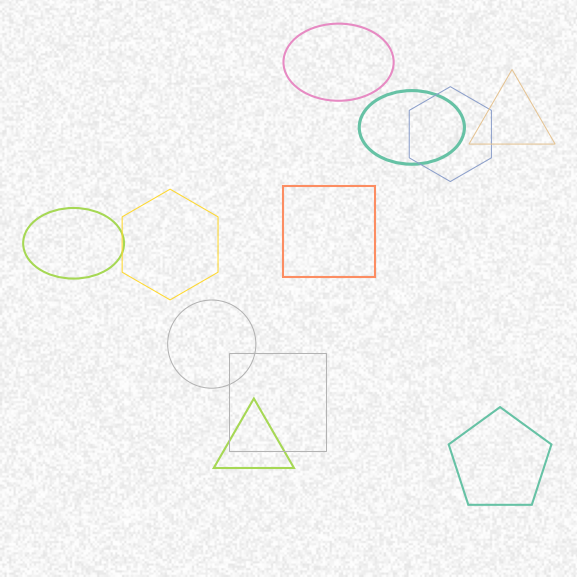[{"shape": "oval", "thickness": 1.5, "radius": 0.46, "center": [0.713, 0.779]}, {"shape": "pentagon", "thickness": 1, "radius": 0.47, "center": [0.866, 0.201]}, {"shape": "square", "thickness": 1, "radius": 0.4, "center": [0.57, 0.598]}, {"shape": "hexagon", "thickness": 0.5, "radius": 0.41, "center": [0.78, 0.767]}, {"shape": "oval", "thickness": 1, "radius": 0.48, "center": [0.586, 0.891]}, {"shape": "triangle", "thickness": 1, "radius": 0.4, "center": [0.44, 0.229]}, {"shape": "oval", "thickness": 1, "radius": 0.44, "center": [0.127, 0.578]}, {"shape": "hexagon", "thickness": 0.5, "radius": 0.48, "center": [0.295, 0.576]}, {"shape": "triangle", "thickness": 0.5, "radius": 0.43, "center": [0.887, 0.793]}, {"shape": "square", "thickness": 0.5, "radius": 0.42, "center": [0.48, 0.302]}, {"shape": "circle", "thickness": 0.5, "radius": 0.38, "center": [0.367, 0.403]}]